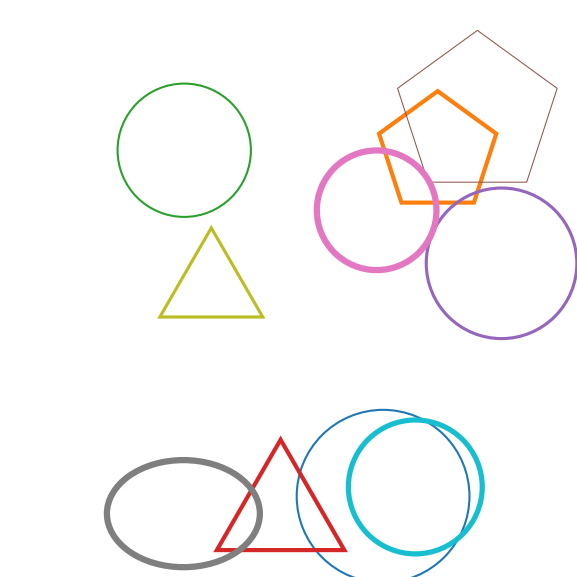[{"shape": "circle", "thickness": 1, "radius": 0.75, "center": [0.663, 0.14]}, {"shape": "pentagon", "thickness": 2, "radius": 0.53, "center": [0.758, 0.735]}, {"shape": "circle", "thickness": 1, "radius": 0.58, "center": [0.319, 0.739]}, {"shape": "triangle", "thickness": 2, "radius": 0.64, "center": [0.486, 0.11]}, {"shape": "circle", "thickness": 1.5, "radius": 0.65, "center": [0.868, 0.543]}, {"shape": "pentagon", "thickness": 0.5, "radius": 0.73, "center": [0.827, 0.801]}, {"shape": "circle", "thickness": 3, "radius": 0.52, "center": [0.652, 0.635]}, {"shape": "oval", "thickness": 3, "radius": 0.66, "center": [0.318, 0.11]}, {"shape": "triangle", "thickness": 1.5, "radius": 0.51, "center": [0.366, 0.502]}, {"shape": "circle", "thickness": 2.5, "radius": 0.58, "center": [0.719, 0.156]}]